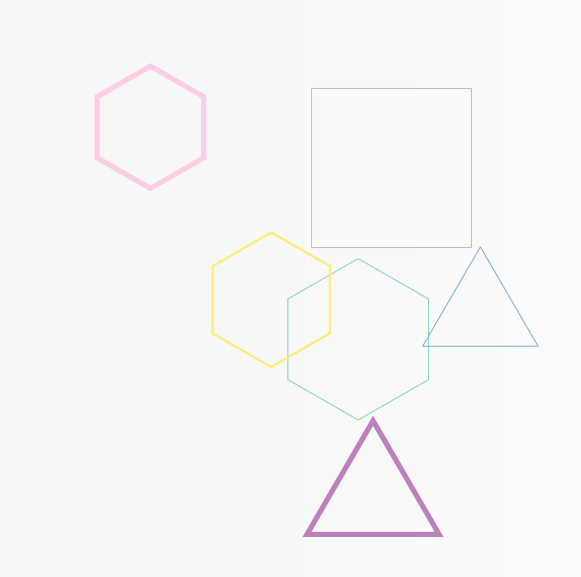[{"shape": "hexagon", "thickness": 0.5, "radius": 0.7, "center": [0.616, 0.412]}, {"shape": "square", "thickness": 0.5, "radius": 0.69, "center": [0.672, 0.709]}, {"shape": "triangle", "thickness": 0.5, "radius": 0.57, "center": [0.826, 0.457]}, {"shape": "hexagon", "thickness": 2.5, "radius": 0.53, "center": [0.259, 0.779]}, {"shape": "triangle", "thickness": 2.5, "radius": 0.66, "center": [0.642, 0.139]}, {"shape": "hexagon", "thickness": 1, "radius": 0.58, "center": [0.467, 0.48]}]